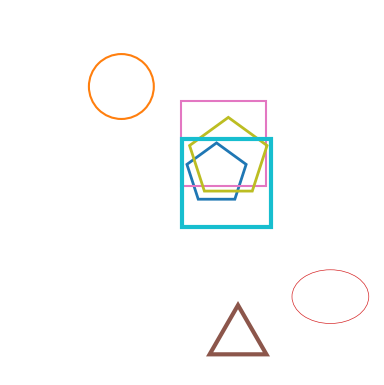[{"shape": "pentagon", "thickness": 2, "radius": 0.4, "center": [0.562, 0.548]}, {"shape": "circle", "thickness": 1.5, "radius": 0.42, "center": [0.315, 0.775]}, {"shape": "oval", "thickness": 0.5, "radius": 0.5, "center": [0.858, 0.229]}, {"shape": "triangle", "thickness": 3, "radius": 0.43, "center": [0.618, 0.122]}, {"shape": "square", "thickness": 1.5, "radius": 0.55, "center": [0.582, 0.627]}, {"shape": "pentagon", "thickness": 2, "radius": 0.53, "center": [0.593, 0.589]}, {"shape": "square", "thickness": 3, "radius": 0.58, "center": [0.589, 0.525]}]